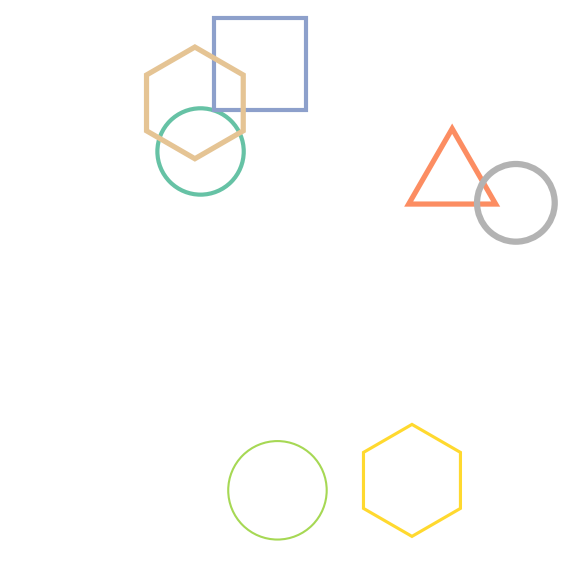[{"shape": "circle", "thickness": 2, "radius": 0.37, "center": [0.347, 0.737]}, {"shape": "triangle", "thickness": 2.5, "radius": 0.43, "center": [0.783, 0.689]}, {"shape": "square", "thickness": 2, "radius": 0.4, "center": [0.45, 0.889]}, {"shape": "circle", "thickness": 1, "radius": 0.43, "center": [0.48, 0.15]}, {"shape": "hexagon", "thickness": 1.5, "radius": 0.48, "center": [0.713, 0.167]}, {"shape": "hexagon", "thickness": 2.5, "radius": 0.48, "center": [0.337, 0.821]}, {"shape": "circle", "thickness": 3, "radius": 0.34, "center": [0.893, 0.648]}]